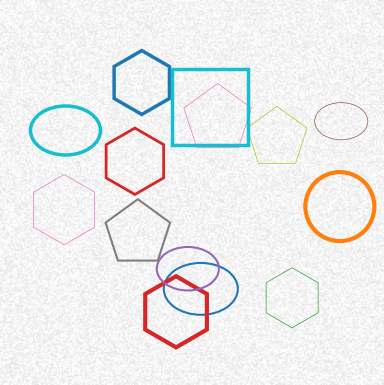[{"shape": "oval", "thickness": 1.5, "radius": 0.48, "center": [0.522, 0.25]}, {"shape": "hexagon", "thickness": 2.5, "radius": 0.41, "center": [0.368, 0.786]}, {"shape": "circle", "thickness": 3, "radius": 0.45, "center": [0.883, 0.463]}, {"shape": "hexagon", "thickness": 0.5, "radius": 0.39, "center": [0.759, 0.227]}, {"shape": "hexagon", "thickness": 2, "radius": 0.43, "center": [0.35, 0.581]}, {"shape": "hexagon", "thickness": 3, "radius": 0.46, "center": [0.457, 0.19]}, {"shape": "oval", "thickness": 1.5, "radius": 0.4, "center": [0.488, 0.302]}, {"shape": "oval", "thickness": 0.5, "radius": 0.34, "center": [0.886, 0.685]}, {"shape": "hexagon", "thickness": 0.5, "radius": 0.46, "center": [0.167, 0.456]}, {"shape": "pentagon", "thickness": 0.5, "radius": 0.46, "center": [0.565, 0.691]}, {"shape": "pentagon", "thickness": 1.5, "radius": 0.44, "center": [0.358, 0.394]}, {"shape": "pentagon", "thickness": 0.5, "radius": 0.41, "center": [0.719, 0.642]}, {"shape": "square", "thickness": 2.5, "radius": 0.49, "center": [0.546, 0.723]}, {"shape": "oval", "thickness": 2.5, "radius": 0.45, "center": [0.17, 0.661]}]